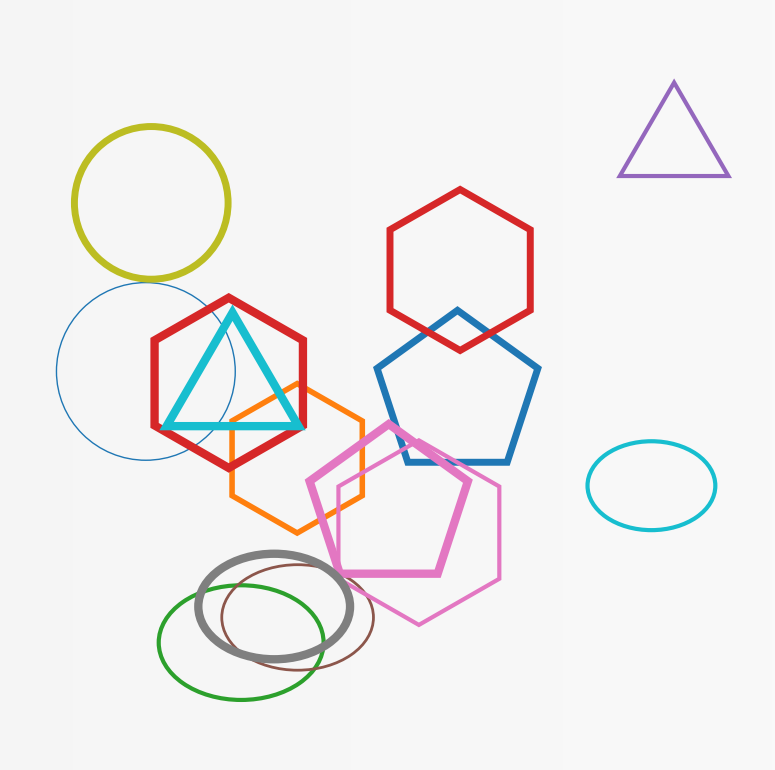[{"shape": "pentagon", "thickness": 2.5, "radius": 0.55, "center": [0.59, 0.488]}, {"shape": "circle", "thickness": 0.5, "radius": 0.58, "center": [0.188, 0.518]}, {"shape": "hexagon", "thickness": 2, "radius": 0.49, "center": [0.383, 0.405]}, {"shape": "oval", "thickness": 1.5, "radius": 0.53, "center": [0.311, 0.165]}, {"shape": "hexagon", "thickness": 3, "radius": 0.55, "center": [0.295, 0.503]}, {"shape": "hexagon", "thickness": 2.5, "radius": 0.52, "center": [0.594, 0.649]}, {"shape": "triangle", "thickness": 1.5, "radius": 0.4, "center": [0.87, 0.812]}, {"shape": "oval", "thickness": 1, "radius": 0.49, "center": [0.384, 0.198]}, {"shape": "hexagon", "thickness": 1.5, "radius": 0.6, "center": [0.54, 0.308]}, {"shape": "pentagon", "thickness": 3, "radius": 0.54, "center": [0.502, 0.342]}, {"shape": "oval", "thickness": 3, "radius": 0.49, "center": [0.354, 0.212]}, {"shape": "circle", "thickness": 2.5, "radius": 0.5, "center": [0.195, 0.737]}, {"shape": "oval", "thickness": 1.5, "radius": 0.41, "center": [0.841, 0.369]}, {"shape": "triangle", "thickness": 3, "radius": 0.49, "center": [0.3, 0.496]}]